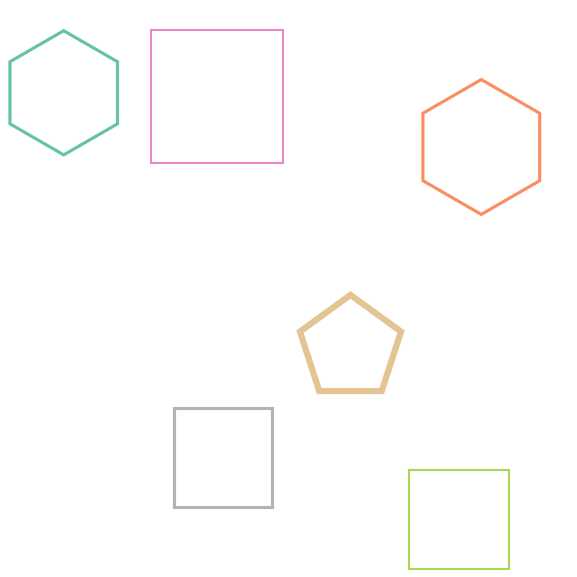[{"shape": "hexagon", "thickness": 1.5, "radius": 0.54, "center": [0.11, 0.838]}, {"shape": "hexagon", "thickness": 1.5, "radius": 0.58, "center": [0.833, 0.745]}, {"shape": "square", "thickness": 1, "radius": 0.57, "center": [0.376, 0.832]}, {"shape": "square", "thickness": 1, "radius": 0.43, "center": [0.794, 0.1]}, {"shape": "pentagon", "thickness": 3, "radius": 0.46, "center": [0.607, 0.396]}, {"shape": "square", "thickness": 1.5, "radius": 0.43, "center": [0.386, 0.208]}]